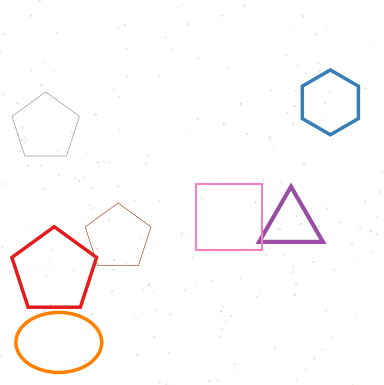[{"shape": "pentagon", "thickness": 2.5, "radius": 0.58, "center": [0.141, 0.296]}, {"shape": "hexagon", "thickness": 2.5, "radius": 0.42, "center": [0.858, 0.734]}, {"shape": "triangle", "thickness": 3, "radius": 0.48, "center": [0.756, 0.42]}, {"shape": "oval", "thickness": 2.5, "radius": 0.56, "center": [0.153, 0.111]}, {"shape": "pentagon", "thickness": 0.5, "radius": 0.45, "center": [0.307, 0.383]}, {"shape": "square", "thickness": 1.5, "radius": 0.43, "center": [0.595, 0.436]}, {"shape": "pentagon", "thickness": 0.5, "radius": 0.46, "center": [0.119, 0.669]}]